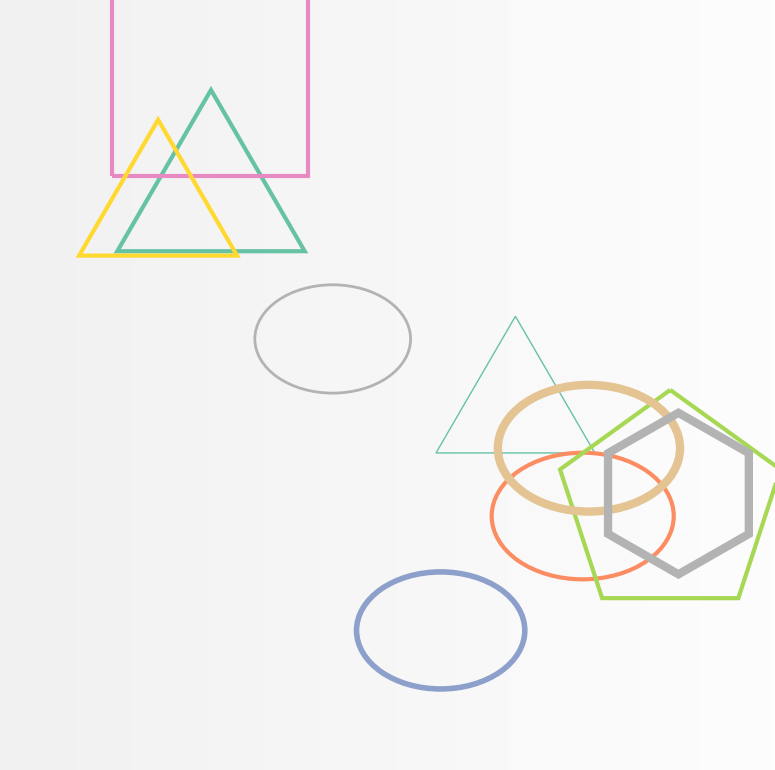[{"shape": "triangle", "thickness": 0.5, "radius": 0.59, "center": [0.665, 0.471]}, {"shape": "triangle", "thickness": 1.5, "radius": 0.7, "center": [0.272, 0.744]}, {"shape": "oval", "thickness": 1.5, "radius": 0.59, "center": [0.752, 0.33]}, {"shape": "oval", "thickness": 2, "radius": 0.54, "center": [0.569, 0.181]}, {"shape": "square", "thickness": 1.5, "radius": 0.63, "center": [0.271, 0.898]}, {"shape": "pentagon", "thickness": 1.5, "radius": 0.75, "center": [0.865, 0.344]}, {"shape": "triangle", "thickness": 1.5, "radius": 0.59, "center": [0.204, 0.727]}, {"shape": "oval", "thickness": 3, "radius": 0.59, "center": [0.76, 0.418]}, {"shape": "oval", "thickness": 1, "radius": 0.5, "center": [0.429, 0.56]}, {"shape": "hexagon", "thickness": 3, "radius": 0.52, "center": [0.875, 0.359]}]